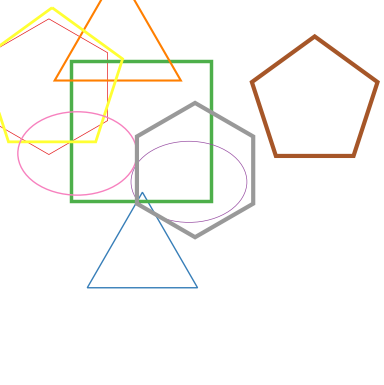[{"shape": "hexagon", "thickness": 0.5, "radius": 0.88, "center": [0.127, 0.775]}, {"shape": "triangle", "thickness": 1, "radius": 0.83, "center": [0.37, 0.335]}, {"shape": "square", "thickness": 2.5, "radius": 0.91, "center": [0.366, 0.66]}, {"shape": "oval", "thickness": 0.5, "radius": 0.75, "center": [0.491, 0.528]}, {"shape": "triangle", "thickness": 1.5, "radius": 0.95, "center": [0.306, 0.885]}, {"shape": "pentagon", "thickness": 2, "radius": 0.96, "center": [0.135, 0.787]}, {"shape": "pentagon", "thickness": 3, "radius": 0.86, "center": [0.817, 0.734]}, {"shape": "oval", "thickness": 1, "radius": 0.77, "center": [0.201, 0.601]}, {"shape": "hexagon", "thickness": 3, "radius": 0.87, "center": [0.507, 0.558]}]